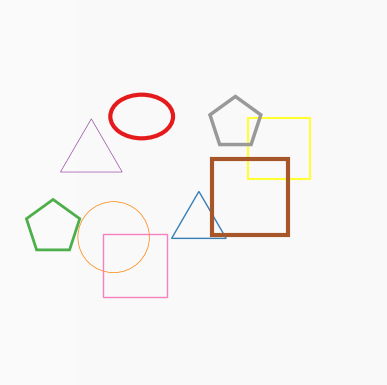[{"shape": "oval", "thickness": 3, "radius": 0.4, "center": [0.366, 0.697]}, {"shape": "triangle", "thickness": 1, "radius": 0.41, "center": [0.513, 0.421]}, {"shape": "pentagon", "thickness": 2, "radius": 0.36, "center": [0.137, 0.409]}, {"shape": "triangle", "thickness": 0.5, "radius": 0.46, "center": [0.236, 0.599]}, {"shape": "circle", "thickness": 0.5, "radius": 0.46, "center": [0.293, 0.384]}, {"shape": "square", "thickness": 1.5, "radius": 0.4, "center": [0.72, 0.613]}, {"shape": "square", "thickness": 3, "radius": 0.49, "center": [0.646, 0.488]}, {"shape": "square", "thickness": 1, "radius": 0.41, "center": [0.347, 0.311]}, {"shape": "pentagon", "thickness": 2.5, "radius": 0.35, "center": [0.607, 0.68]}]